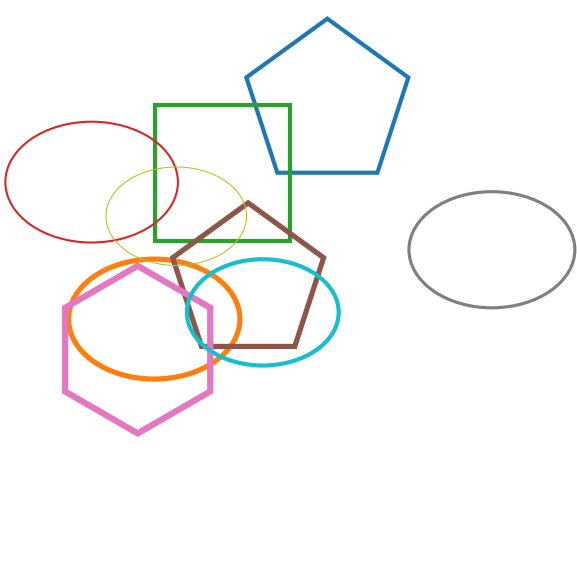[{"shape": "pentagon", "thickness": 2, "radius": 0.74, "center": [0.567, 0.819]}, {"shape": "oval", "thickness": 2.5, "radius": 0.74, "center": [0.267, 0.447]}, {"shape": "square", "thickness": 2, "radius": 0.59, "center": [0.385, 0.699]}, {"shape": "oval", "thickness": 1, "radius": 0.75, "center": [0.159, 0.684]}, {"shape": "pentagon", "thickness": 2.5, "radius": 0.69, "center": [0.43, 0.51]}, {"shape": "hexagon", "thickness": 3, "radius": 0.73, "center": [0.238, 0.394]}, {"shape": "oval", "thickness": 1.5, "radius": 0.72, "center": [0.852, 0.567]}, {"shape": "oval", "thickness": 0.5, "radius": 0.61, "center": [0.305, 0.625]}, {"shape": "oval", "thickness": 2, "radius": 0.66, "center": [0.455, 0.458]}]